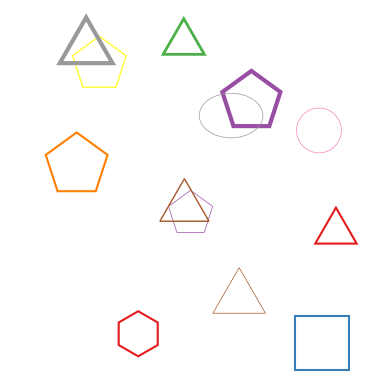[{"shape": "hexagon", "thickness": 1.5, "radius": 0.29, "center": [0.359, 0.133]}, {"shape": "triangle", "thickness": 1.5, "radius": 0.31, "center": [0.873, 0.398]}, {"shape": "square", "thickness": 1.5, "radius": 0.35, "center": [0.837, 0.109]}, {"shape": "triangle", "thickness": 2, "radius": 0.31, "center": [0.477, 0.89]}, {"shape": "pentagon", "thickness": 0.5, "radius": 0.3, "center": [0.495, 0.445]}, {"shape": "pentagon", "thickness": 3, "radius": 0.4, "center": [0.653, 0.737]}, {"shape": "pentagon", "thickness": 1.5, "radius": 0.42, "center": [0.199, 0.572]}, {"shape": "pentagon", "thickness": 1, "radius": 0.37, "center": [0.258, 0.833]}, {"shape": "triangle", "thickness": 1, "radius": 0.37, "center": [0.479, 0.462]}, {"shape": "triangle", "thickness": 0.5, "radius": 0.39, "center": [0.621, 0.226]}, {"shape": "circle", "thickness": 0.5, "radius": 0.29, "center": [0.829, 0.661]}, {"shape": "oval", "thickness": 0.5, "radius": 0.41, "center": [0.6, 0.7]}, {"shape": "triangle", "thickness": 3, "radius": 0.4, "center": [0.224, 0.876]}]